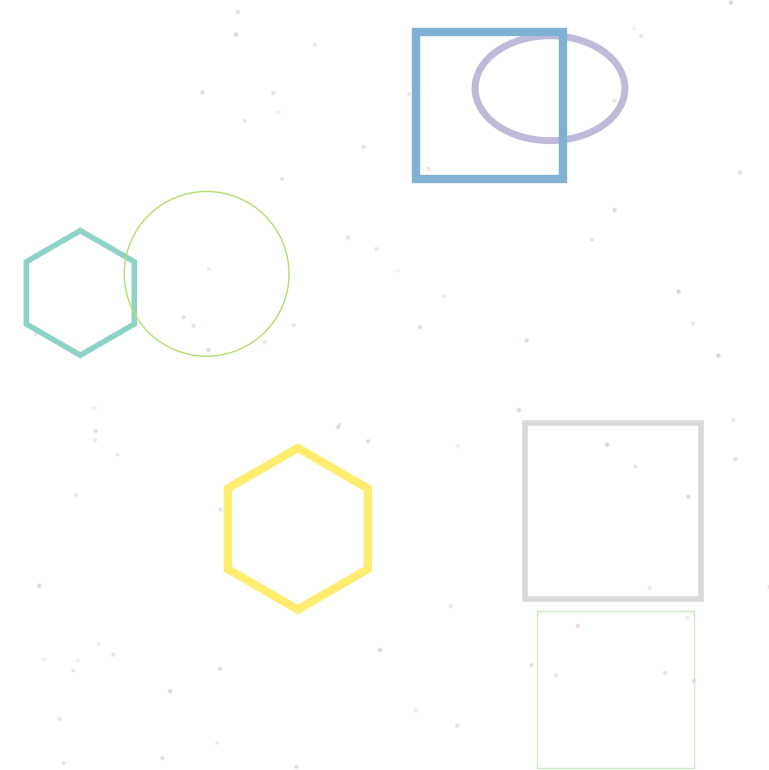[{"shape": "hexagon", "thickness": 2, "radius": 0.4, "center": [0.104, 0.62]}, {"shape": "oval", "thickness": 2.5, "radius": 0.49, "center": [0.714, 0.885]}, {"shape": "square", "thickness": 3, "radius": 0.48, "center": [0.636, 0.863]}, {"shape": "circle", "thickness": 0.5, "radius": 0.53, "center": [0.268, 0.644]}, {"shape": "square", "thickness": 2, "radius": 0.57, "center": [0.796, 0.336]}, {"shape": "square", "thickness": 0.5, "radius": 0.51, "center": [0.8, 0.105]}, {"shape": "hexagon", "thickness": 3, "radius": 0.52, "center": [0.387, 0.313]}]